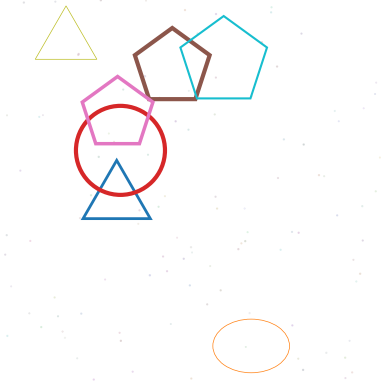[{"shape": "triangle", "thickness": 2, "radius": 0.5, "center": [0.303, 0.483]}, {"shape": "oval", "thickness": 0.5, "radius": 0.5, "center": [0.652, 0.101]}, {"shape": "circle", "thickness": 3, "radius": 0.58, "center": [0.313, 0.609]}, {"shape": "pentagon", "thickness": 3, "radius": 0.51, "center": [0.447, 0.825]}, {"shape": "pentagon", "thickness": 2.5, "radius": 0.48, "center": [0.305, 0.705]}, {"shape": "triangle", "thickness": 0.5, "radius": 0.46, "center": [0.172, 0.892]}, {"shape": "pentagon", "thickness": 1.5, "radius": 0.59, "center": [0.581, 0.84]}]